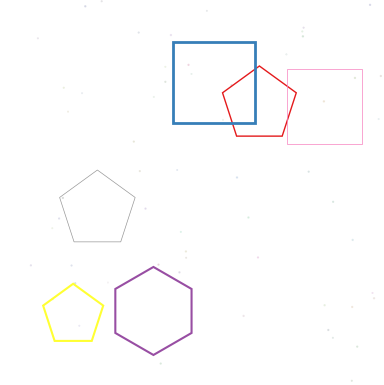[{"shape": "pentagon", "thickness": 1, "radius": 0.5, "center": [0.674, 0.728]}, {"shape": "square", "thickness": 2, "radius": 0.53, "center": [0.556, 0.786]}, {"shape": "hexagon", "thickness": 1.5, "radius": 0.57, "center": [0.399, 0.192]}, {"shape": "pentagon", "thickness": 1.5, "radius": 0.41, "center": [0.19, 0.181]}, {"shape": "square", "thickness": 0.5, "radius": 0.48, "center": [0.843, 0.723]}, {"shape": "pentagon", "thickness": 0.5, "radius": 0.52, "center": [0.253, 0.455]}]